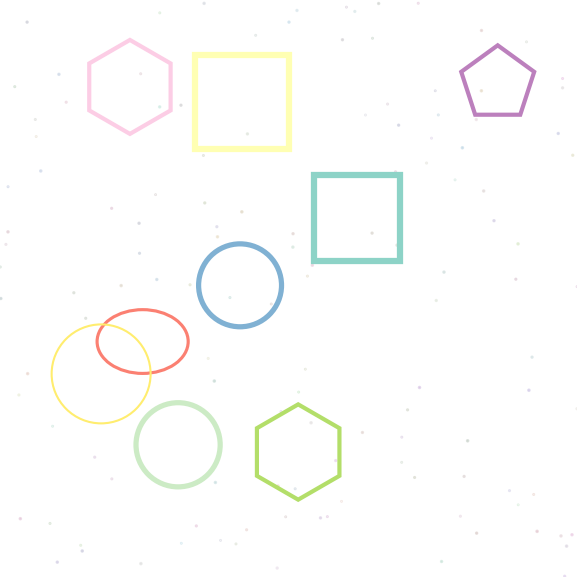[{"shape": "square", "thickness": 3, "radius": 0.37, "center": [0.618, 0.621]}, {"shape": "square", "thickness": 3, "radius": 0.41, "center": [0.42, 0.823]}, {"shape": "oval", "thickness": 1.5, "radius": 0.39, "center": [0.247, 0.408]}, {"shape": "circle", "thickness": 2.5, "radius": 0.36, "center": [0.416, 0.505]}, {"shape": "hexagon", "thickness": 2, "radius": 0.41, "center": [0.516, 0.216]}, {"shape": "hexagon", "thickness": 2, "radius": 0.41, "center": [0.225, 0.849]}, {"shape": "pentagon", "thickness": 2, "radius": 0.33, "center": [0.862, 0.854]}, {"shape": "circle", "thickness": 2.5, "radius": 0.36, "center": [0.308, 0.229]}, {"shape": "circle", "thickness": 1, "radius": 0.43, "center": [0.175, 0.352]}]